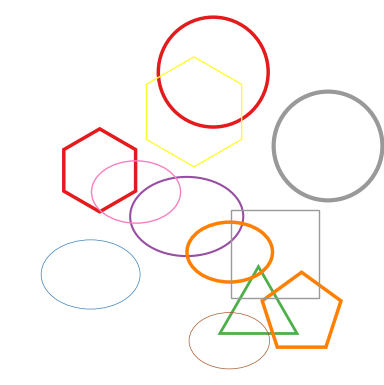[{"shape": "circle", "thickness": 2.5, "radius": 0.71, "center": [0.554, 0.813]}, {"shape": "hexagon", "thickness": 2.5, "radius": 0.54, "center": [0.259, 0.558]}, {"shape": "oval", "thickness": 0.5, "radius": 0.64, "center": [0.235, 0.287]}, {"shape": "triangle", "thickness": 2, "radius": 0.58, "center": [0.671, 0.192]}, {"shape": "oval", "thickness": 1.5, "radius": 0.73, "center": [0.485, 0.438]}, {"shape": "pentagon", "thickness": 2.5, "radius": 0.54, "center": [0.783, 0.185]}, {"shape": "oval", "thickness": 2.5, "radius": 0.56, "center": [0.597, 0.345]}, {"shape": "hexagon", "thickness": 1, "radius": 0.71, "center": [0.504, 0.709]}, {"shape": "oval", "thickness": 0.5, "radius": 0.52, "center": [0.596, 0.115]}, {"shape": "oval", "thickness": 1, "radius": 0.58, "center": [0.353, 0.501]}, {"shape": "circle", "thickness": 3, "radius": 0.71, "center": [0.852, 0.621]}, {"shape": "square", "thickness": 1, "radius": 0.57, "center": [0.715, 0.339]}]